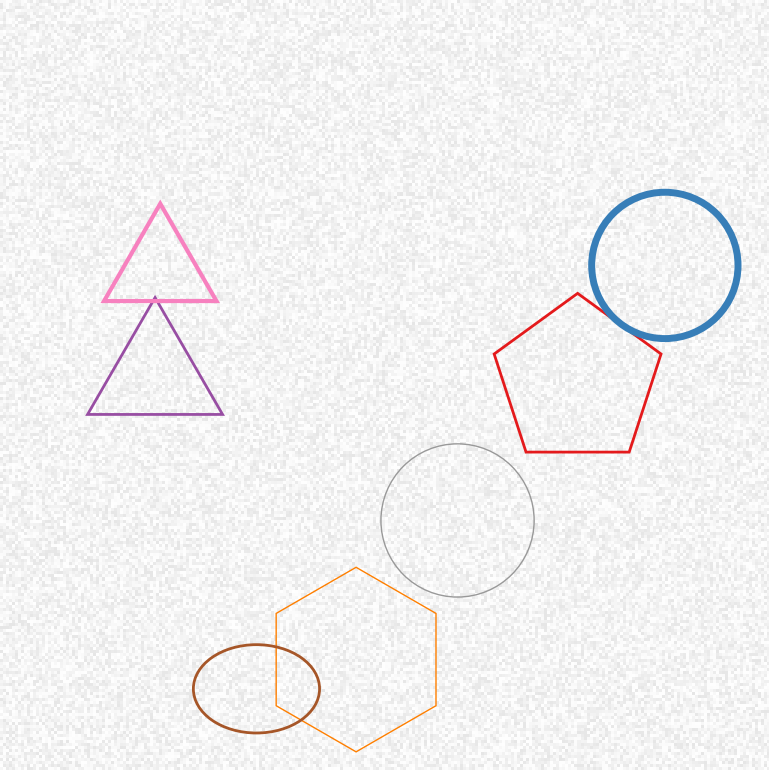[{"shape": "pentagon", "thickness": 1, "radius": 0.57, "center": [0.75, 0.505]}, {"shape": "circle", "thickness": 2.5, "radius": 0.48, "center": [0.863, 0.655]}, {"shape": "triangle", "thickness": 1, "radius": 0.51, "center": [0.201, 0.512]}, {"shape": "hexagon", "thickness": 0.5, "radius": 0.6, "center": [0.462, 0.143]}, {"shape": "oval", "thickness": 1, "radius": 0.41, "center": [0.333, 0.105]}, {"shape": "triangle", "thickness": 1.5, "radius": 0.42, "center": [0.208, 0.651]}, {"shape": "circle", "thickness": 0.5, "radius": 0.5, "center": [0.594, 0.324]}]